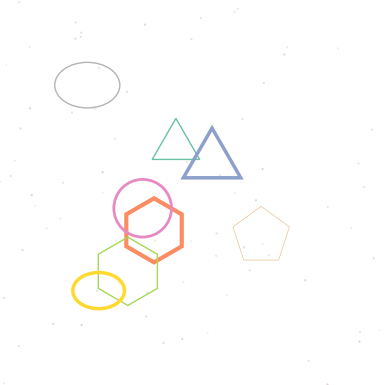[{"shape": "triangle", "thickness": 1, "radius": 0.36, "center": [0.457, 0.621]}, {"shape": "hexagon", "thickness": 3, "radius": 0.42, "center": [0.4, 0.402]}, {"shape": "triangle", "thickness": 2.5, "radius": 0.43, "center": [0.551, 0.581]}, {"shape": "circle", "thickness": 2, "radius": 0.37, "center": [0.371, 0.459]}, {"shape": "hexagon", "thickness": 1, "radius": 0.44, "center": [0.332, 0.295]}, {"shape": "oval", "thickness": 2.5, "radius": 0.34, "center": [0.256, 0.245]}, {"shape": "pentagon", "thickness": 0.5, "radius": 0.39, "center": [0.678, 0.387]}, {"shape": "oval", "thickness": 1, "radius": 0.42, "center": [0.227, 0.779]}]